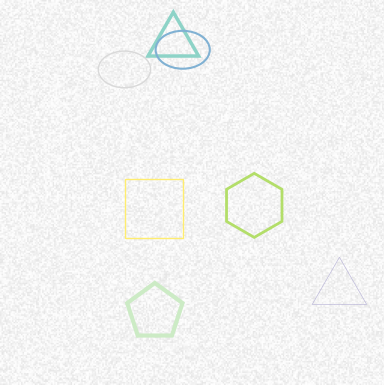[{"shape": "triangle", "thickness": 2.5, "radius": 0.38, "center": [0.45, 0.892]}, {"shape": "triangle", "thickness": 0.5, "radius": 0.41, "center": [0.882, 0.25]}, {"shape": "oval", "thickness": 1.5, "radius": 0.35, "center": [0.475, 0.871]}, {"shape": "hexagon", "thickness": 2, "radius": 0.42, "center": [0.66, 0.467]}, {"shape": "oval", "thickness": 1, "radius": 0.34, "center": [0.323, 0.82]}, {"shape": "pentagon", "thickness": 3, "radius": 0.38, "center": [0.402, 0.19]}, {"shape": "square", "thickness": 1, "radius": 0.38, "center": [0.401, 0.459]}]